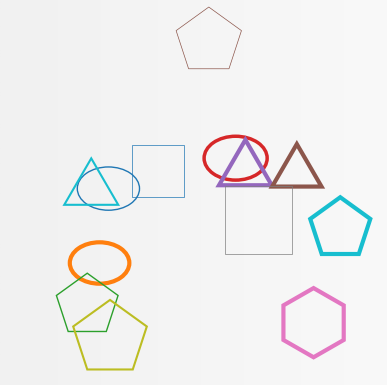[{"shape": "square", "thickness": 0.5, "radius": 0.33, "center": [0.408, 0.556]}, {"shape": "oval", "thickness": 1, "radius": 0.4, "center": [0.28, 0.51]}, {"shape": "oval", "thickness": 3, "radius": 0.38, "center": [0.257, 0.317]}, {"shape": "pentagon", "thickness": 1, "radius": 0.42, "center": [0.225, 0.207]}, {"shape": "oval", "thickness": 2.5, "radius": 0.41, "center": [0.608, 0.589]}, {"shape": "triangle", "thickness": 3, "radius": 0.39, "center": [0.633, 0.558]}, {"shape": "pentagon", "thickness": 0.5, "radius": 0.44, "center": [0.539, 0.893]}, {"shape": "triangle", "thickness": 3, "radius": 0.37, "center": [0.766, 0.552]}, {"shape": "hexagon", "thickness": 3, "radius": 0.45, "center": [0.809, 0.162]}, {"shape": "square", "thickness": 0.5, "radius": 0.44, "center": [0.667, 0.429]}, {"shape": "pentagon", "thickness": 1.5, "radius": 0.5, "center": [0.284, 0.121]}, {"shape": "pentagon", "thickness": 3, "radius": 0.41, "center": [0.878, 0.406]}, {"shape": "triangle", "thickness": 1.5, "radius": 0.4, "center": [0.235, 0.508]}]